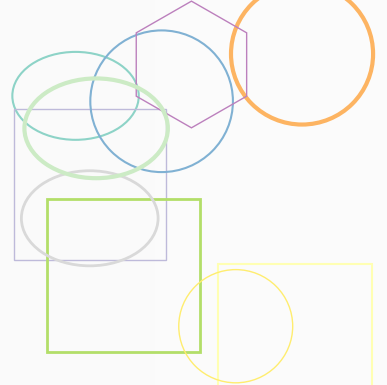[{"shape": "oval", "thickness": 1.5, "radius": 0.82, "center": [0.195, 0.751]}, {"shape": "square", "thickness": 1.5, "radius": 0.99, "center": [0.761, 0.115]}, {"shape": "square", "thickness": 1, "radius": 0.98, "center": [0.233, 0.521]}, {"shape": "circle", "thickness": 1.5, "radius": 0.92, "center": [0.417, 0.737]}, {"shape": "circle", "thickness": 3, "radius": 0.92, "center": [0.779, 0.86]}, {"shape": "square", "thickness": 2, "radius": 0.99, "center": [0.319, 0.285]}, {"shape": "oval", "thickness": 2, "radius": 0.88, "center": [0.232, 0.433]}, {"shape": "hexagon", "thickness": 1, "radius": 0.82, "center": [0.494, 0.833]}, {"shape": "oval", "thickness": 3, "radius": 0.93, "center": [0.248, 0.667]}, {"shape": "circle", "thickness": 1, "radius": 0.74, "center": [0.608, 0.153]}]